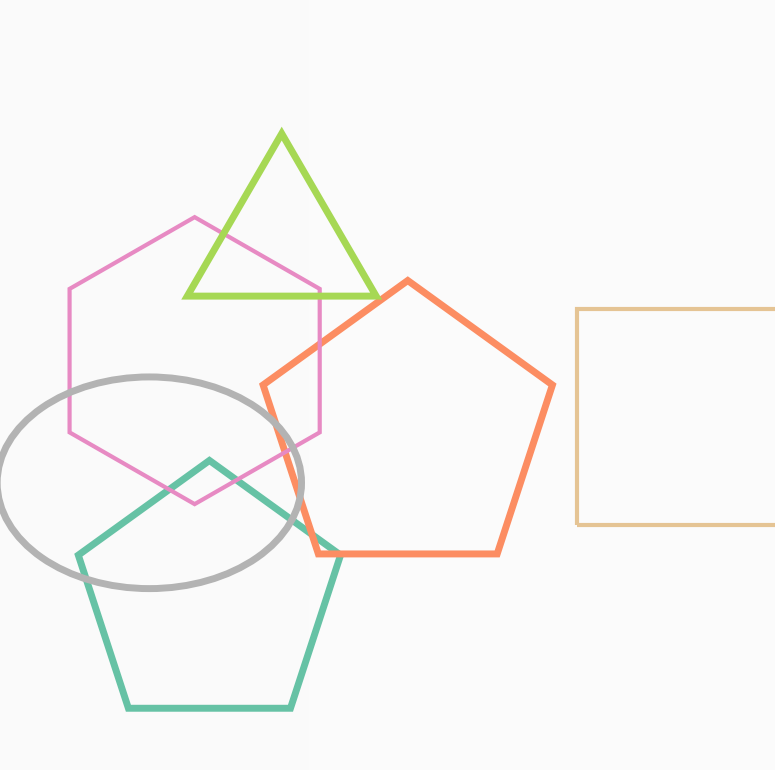[{"shape": "pentagon", "thickness": 2.5, "radius": 0.89, "center": [0.27, 0.224]}, {"shape": "pentagon", "thickness": 2.5, "radius": 0.98, "center": [0.526, 0.439]}, {"shape": "hexagon", "thickness": 1.5, "radius": 0.93, "center": [0.251, 0.532]}, {"shape": "triangle", "thickness": 2.5, "radius": 0.7, "center": [0.364, 0.686]}, {"shape": "square", "thickness": 1.5, "radius": 0.7, "center": [0.885, 0.459]}, {"shape": "oval", "thickness": 2.5, "radius": 0.98, "center": [0.193, 0.373]}]